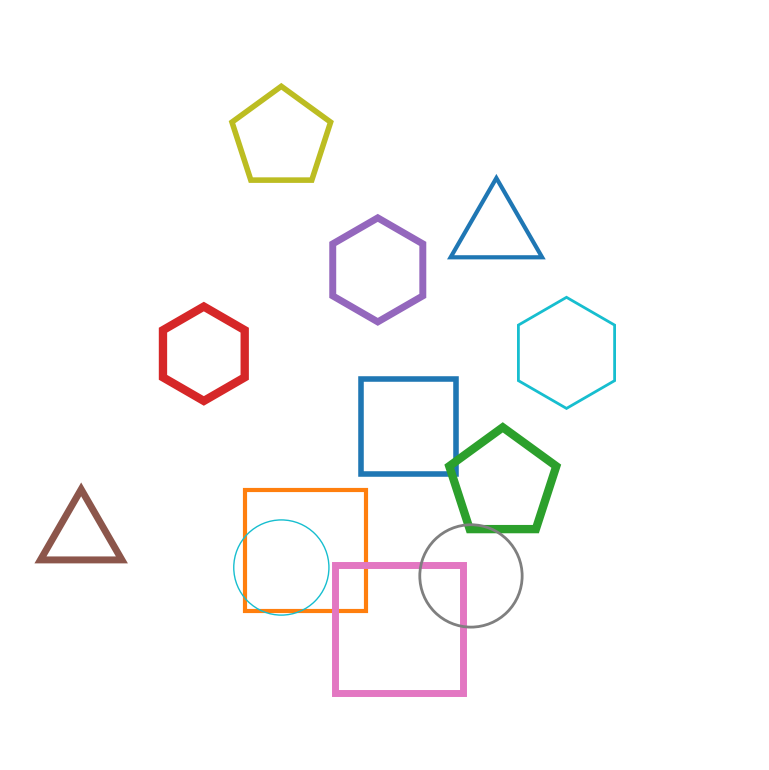[{"shape": "square", "thickness": 2, "radius": 0.31, "center": [0.531, 0.446]}, {"shape": "triangle", "thickness": 1.5, "radius": 0.34, "center": [0.645, 0.7]}, {"shape": "square", "thickness": 1.5, "radius": 0.39, "center": [0.397, 0.285]}, {"shape": "pentagon", "thickness": 3, "radius": 0.37, "center": [0.653, 0.372]}, {"shape": "hexagon", "thickness": 3, "radius": 0.31, "center": [0.265, 0.541]}, {"shape": "hexagon", "thickness": 2.5, "radius": 0.34, "center": [0.491, 0.65]}, {"shape": "triangle", "thickness": 2.5, "radius": 0.31, "center": [0.105, 0.303]}, {"shape": "square", "thickness": 2.5, "radius": 0.42, "center": [0.519, 0.183]}, {"shape": "circle", "thickness": 1, "radius": 0.33, "center": [0.612, 0.252]}, {"shape": "pentagon", "thickness": 2, "radius": 0.34, "center": [0.365, 0.821]}, {"shape": "circle", "thickness": 0.5, "radius": 0.31, "center": [0.365, 0.263]}, {"shape": "hexagon", "thickness": 1, "radius": 0.36, "center": [0.736, 0.542]}]